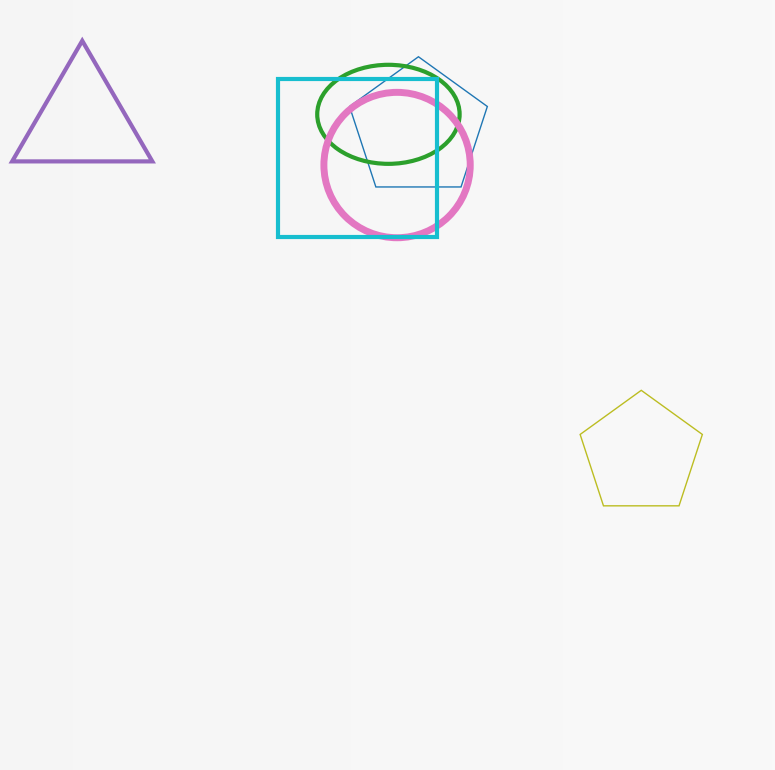[{"shape": "pentagon", "thickness": 0.5, "radius": 0.47, "center": [0.54, 0.833]}, {"shape": "oval", "thickness": 1.5, "radius": 0.46, "center": [0.501, 0.852]}, {"shape": "triangle", "thickness": 1.5, "radius": 0.52, "center": [0.106, 0.843]}, {"shape": "circle", "thickness": 2.5, "radius": 0.47, "center": [0.512, 0.786]}, {"shape": "pentagon", "thickness": 0.5, "radius": 0.41, "center": [0.827, 0.41]}, {"shape": "square", "thickness": 1.5, "radius": 0.51, "center": [0.461, 0.794]}]